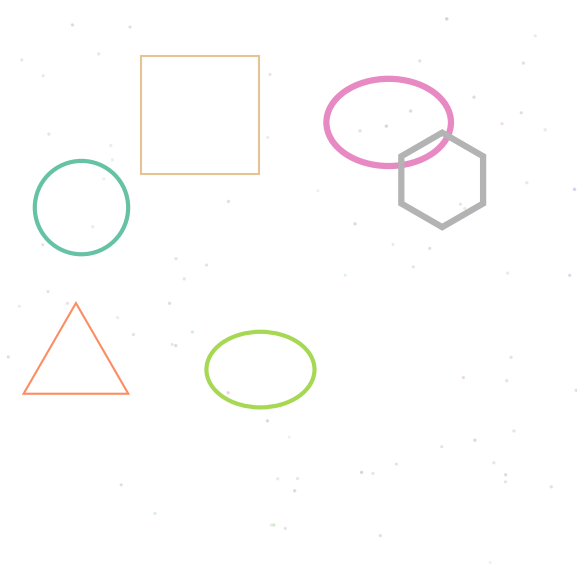[{"shape": "circle", "thickness": 2, "radius": 0.4, "center": [0.141, 0.64]}, {"shape": "triangle", "thickness": 1, "radius": 0.52, "center": [0.132, 0.37]}, {"shape": "oval", "thickness": 3, "radius": 0.54, "center": [0.673, 0.787]}, {"shape": "oval", "thickness": 2, "radius": 0.47, "center": [0.451, 0.359]}, {"shape": "square", "thickness": 1, "radius": 0.51, "center": [0.346, 0.8]}, {"shape": "hexagon", "thickness": 3, "radius": 0.41, "center": [0.766, 0.688]}]